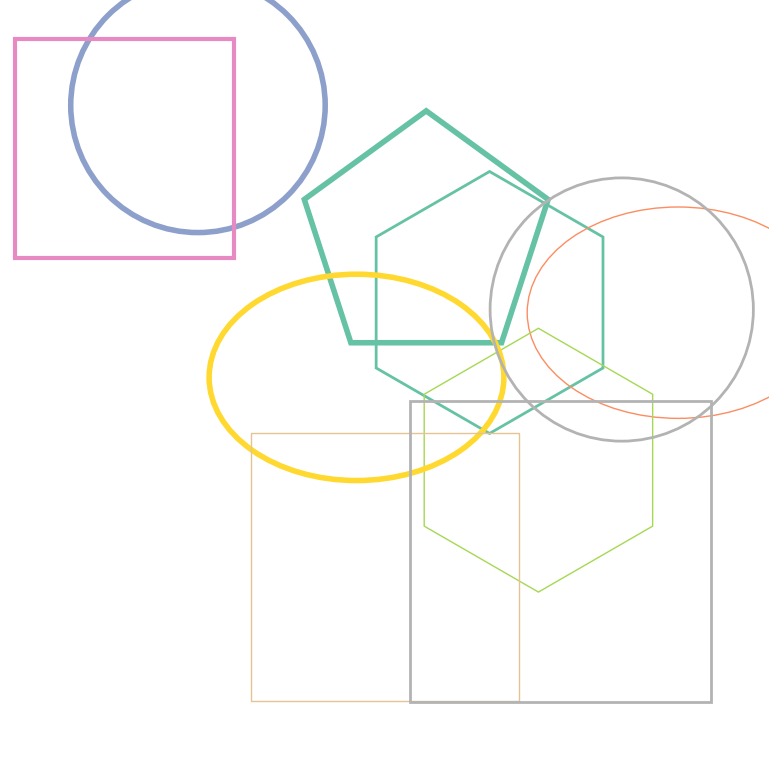[{"shape": "hexagon", "thickness": 1, "radius": 0.85, "center": [0.636, 0.607]}, {"shape": "pentagon", "thickness": 2, "radius": 0.83, "center": [0.554, 0.69]}, {"shape": "oval", "thickness": 0.5, "radius": 0.98, "center": [0.881, 0.594]}, {"shape": "circle", "thickness": 2, "radius": 0.83, "center": [0.257, 0.863]}, {"shape": "square", "thickness": 1.5, "radius": 0.71, "center": [0.162, 0.807]}, {"shape": "hexagon", "thickness": 0.5, "radius": 0.86, "center": [0.699, 0.402]}, {"shape": "oval", "thickness": 2, "radius": 0.96, "center": [0.463, 0.51]}, {"shape": "square", "thickness": 0.5, "radius": 0.87, "center": [0.5, 0.264]}, {"shape": "square", "thickness": 1, "radius": 0.98, "center": [0.727, 0.284]}, {"shape": "circle", "thickness": 1, "radius": 0.85, "center": [0.807, 0.598]}]